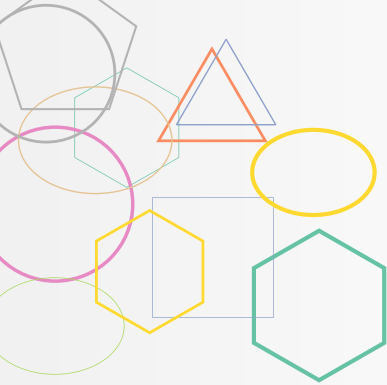[{"shape": "hexagon", "thickness": 0.5, "radius": 0.78, "center": [0.327, 0.669]}, {"shape": "hexagon", "thickness": 3, "radius": 0.97, "center": [0.823, 0.207]}, {"shape": "triangle", "thickness": 2, "radius": 0.8, "center": [0.547, 0.714]}, {"shape": "triangle", "thickness": 1, "radius": 0.74, "center": [0.584, 0.75]}, {"shape": "square", "thickness": 0.5, "radius": 0.78, "center": [0.548, 0.333]}, {"shape": "circle", "thickness": 2.5, "radius": 1.0, "center": [0.143, 0.47]}, {"shape": "oval", "thickness": 0.5, "radius": 0.9, "center": [0.141, 0.153]}, {"shape": "oval", "thickness": 3, "radius": 0.79, "center": [0.809, 0.552]}, {"shape": "hexagon", "thickness": 2, "radius": 0.79, "center": [0.386, 0.294]}, {"shape": "oval", "thickness": 1, "radius": 0.99, "center": [0.246, 0.636]}, {"shape": "circle", "thickness": 2, "radius": 0.89, "center": [0.119, 0.809]}, {"shape": "pentagon", "thickness": 1.5, "radius": 0.96, "center": [0.169, 0.872]}]